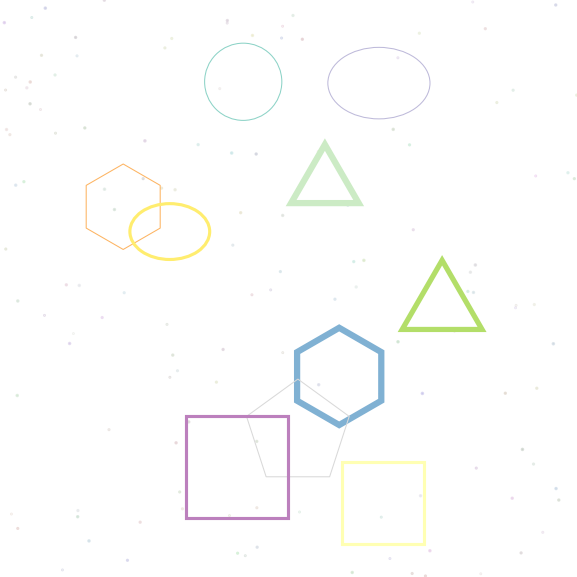[{"shape": "circle", "thickness": 0.5, "radius": 0.33, "center": [0.421, 0.858]}, {"shape": "square", "thickness": 1.5, "radius": 0.36, "center": [0.663, 0.128]}, {"shape": "oval", "thickness": 0.5, "radius": 0.44, "center": [0.656, 0.855]}, {"shape": "hexagon", "thickness": 3, "radius": 0.42, "center": [0.587, 0.347]}, {"shape": "hexagon", "thickness": 0.5, "radius": 0.37, "center": [0.213, 0.641]}, {"shape": "triangle", "thickness": 2.5, "radius": 0.4, "center": [0.766, 0.469]}, {"shape": "pentagon", "thickness": 0.5, "radius": 0.47, "center": [0.516, 0.249]}, {"shape": "square", "thickness": 1.5, "radius": 0.44, "center": [0.411, 0.19]}, {"shape": "triangle", "thickness": 3, "radius": 0.34, "center": [0.563, 0.681]}, {"shape": "oval", "thickness": 1.5, "radius": 0.35, "center": [0.294, 0.598]}]